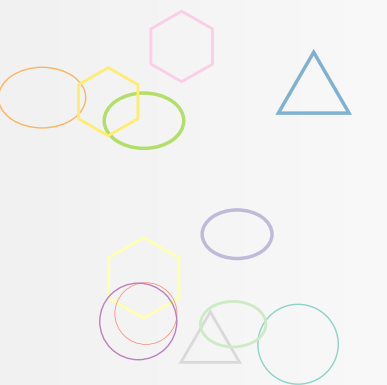[{"shape": "circle", "thickness": 1, "radius": 0.52, "center": [0.769, 0.106]}, {"shape": "hexagon", "thickness": 2, "radius": 0.52, "center": [0.371, 0.278]}, {"shape": "oval", "thickness": 2.5, "radius": 0.45, "center": [0.612, 0.392]}, {"shape": "circle", "thickness": 0.5, "radius": 0.4, "center": [0.377, 0.186]}, {"shape": "triangle", "thickness": 2.5, "radius": 0.53, "center": [0.81, 0.759]}, {"shape": "oval", "thickness": 1, "radius": 0.56, "center": [0.109, 0.746]}, {"shape": "oval", "thickness": 2.5, "radius": 0.51, "center": [0.372, 0.686]}, {"shape": "hexagon", "thickness": 2, "radius": 0.46, "center": [0.469, 0.879]}, {"shape": "triangle", "thickness": 2, "radius": 0.44, "center": [0.543, 0.103]}, {"shape": "circle", "thickness": 1, "radius": 0.5, "center": [0.357, 0.165]}, {"shape": "oval", "thickness": 2, "radius": 0.42, "center": [0.602, 0.158]}, {"shape": "hexagon", "thickness": 2, "radius": 0.44, "center": [0.279, 0.736]}]